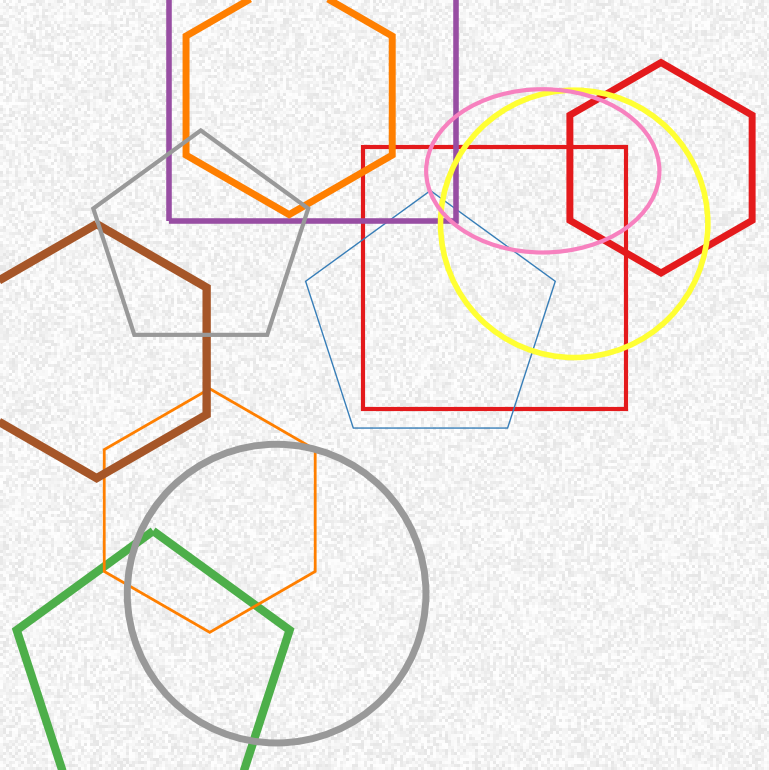[{"shape": "hexagon", "thickness": 2.5, "radius": 0.68, "center": [0.858, 0.782]}, {"shape": "square", "thickness": 1.5, "radius": 0.85, "center": [0.642, 0.639]}, {"shape": "pentagon", "thickness": 0.5, "radius": 0.85, "center": [0.559, 0.582]}, {"shape": "pentagon", "thickness": 3, "radius": 0.93, "center": [0.199, 0.124]}, {"shape": "square", "thickness": 2, "radius": 0.93, "center": [0.406, 0.899]}, {"shape": "hexagon", "thickness": 1, "radius": 0.79, "center": [0.272, 0.337]}, {"shape": "hexagon", "thickness": 2.5, "radius": 0.77, "center": [0.376, 0.876]}, {"shape": "circle", "thickness": 2, "radius": 0.87, "center": [0.746, 0.709]}, {"shape": "hexagon", "thickness": 3, "radius": 0.82, "center": [0.126, 0.544]}, {"shape": "oval", "thickness": 1.5, "radius": 0.76, "center": [0.705, 0.778]}, {"shape": "pentagon", "thickness": 1.5, "radius": 0.73, "center": [0.261, 0.684]}, {"shape": "circle", "thickness": 2.5, "radius": 0.97, "center": [0.359, 0.229]}]